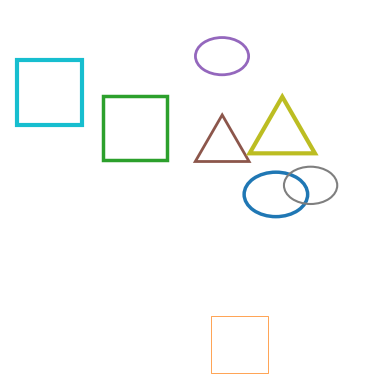[{"shape": "oval", "thickness": 2.5, "radius": 0.41, "center": [0.717, 0.495]}, {"shape": "square", "thickness": 0.5, "radius": 0.37, "center": [0.622, 0.105]}, {"shape": "square", "thickness": 2.5, "radius": 0.42, "center": [0.351, 0.668]}, {"shape": "oval", "thickness": 2, "radius": 0.35, "center": [0.577, 0.854]}, {"shape": "triangle", "thickness": 2, "radius": 0.4, "center": [0.577, 0.621]}, {"shape": "oval", "thickness": 1.5, "radius": 0.35, "center": [0.807, 0.519]}, {"shape": "triangle", "thickness": 3, "radius": 0.49, "center": [0.733, 0.651]}, {"shape": "square", "thickness": 3, "radius": 0.42, "center": [0.129, 0.76]}]